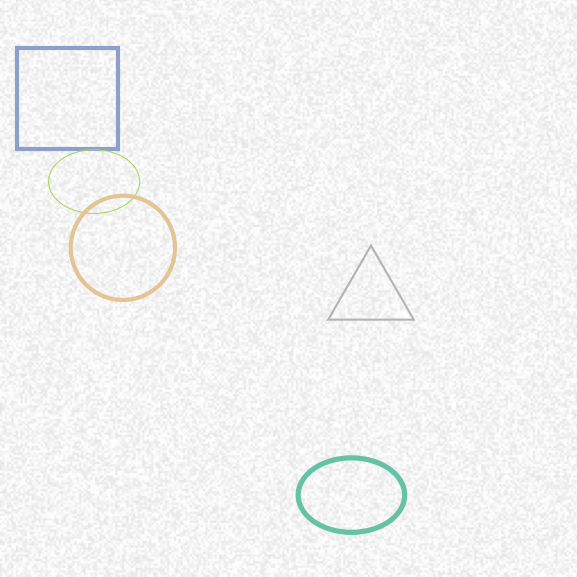[{"shape": "oval", "thickness": 2.5, "radius": 0.46, "center": [0.609, 0.142]}, {"shape": "square", "thickness": 2, "radius": 0.44, "center": [0.116, 0.829]}, {"shape": "oval", "thickness": 0.5, "radius": 0.39, "center": [0.163, 0.685]}, {"shape": "circle", "thickness": 2, "radius": 0.45, "center": [0.213, 0.57]}, {"shape": "triangle", "thickness": 1, "radius": 0.43, "center": [0.642, 0.488]}]